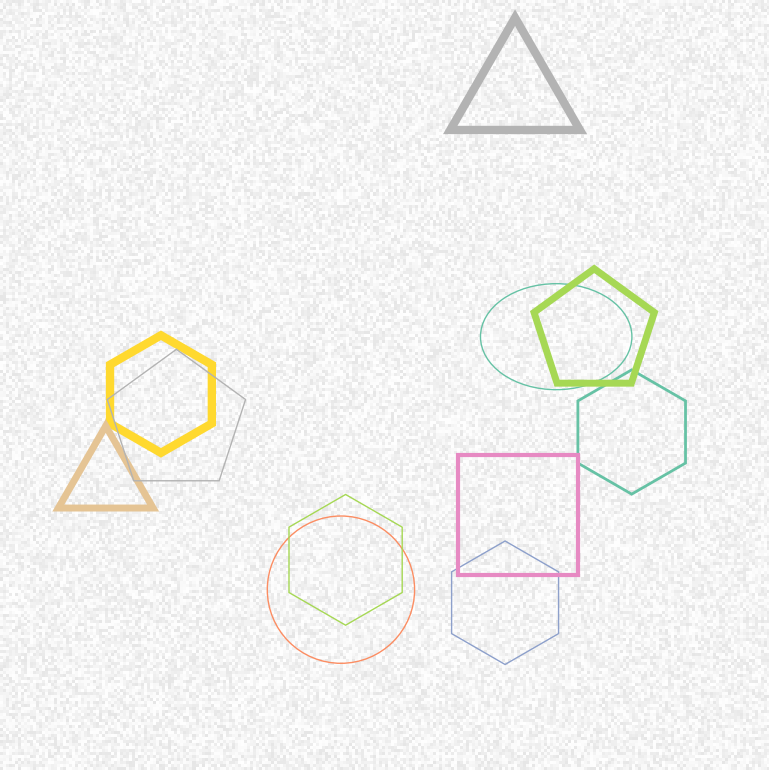[{"shape": "hexagon", "thickness": 1, "radius": 0.4, "center": [0.82, 0.439]}, {"shape": "oval", "thickness": 0.5, "radius": 0.49, "center": [0.722, 0.563]}, {"shape": "circle", "thickness": 0.5, "radius": 0.48, "center": [0.443, 0.234]}, {"shape": "hexagon", "thickness": 0.5, "radius": 0.4, "center": [0.656, 0.217]}, {"shape": "square", "thickness": 1.5, "radius": 0.39, "center": [0.672, 0.331]}, {"shape": "pentagon", "thickness": 2.5, "radius": 0.41, "center": [0.772, 0.569]}, {"shape": "hexagon", "thickness": 0.5, "radius": 0.42, "center": [0.449, 0.273]}, {"shape": "hexagon", "thickness": 3, "radius": 0.38, "center": [0.209, 0.488]}, {"shape": "triangle", "thickness": 2.5, "radius": 0.36, "center": [0.137, 0.376]}, {"shape": "pentagon", "thickness": 0.5, "radius": 0.47, "center": [0.229, 0.452]}, {"shape": "triangle", "thickness": 3, "radius": 0.49, "center": [0.669, 0.88]}]